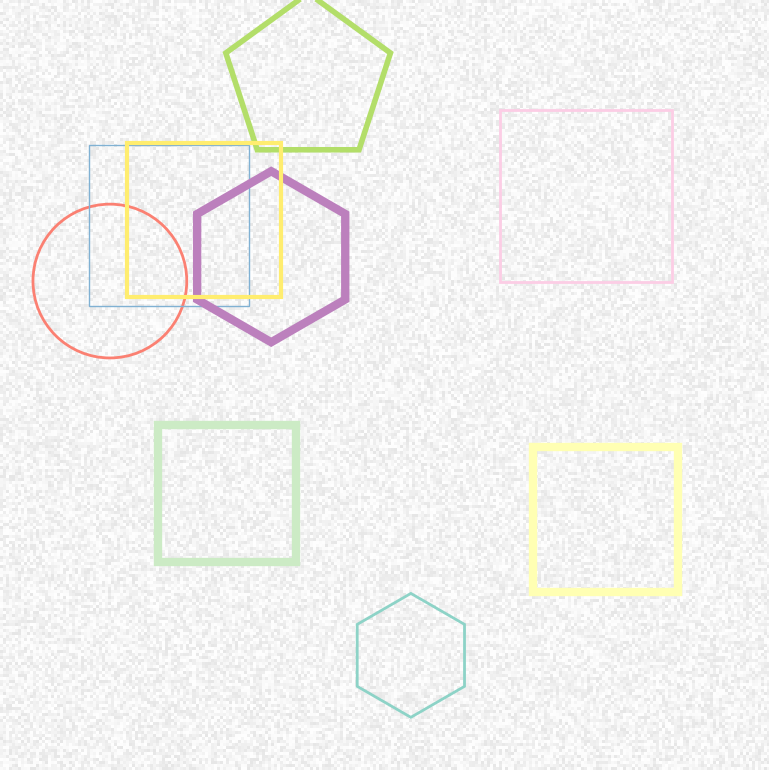[{"shape": "hexagon", "thickness": 1, "radius": 0.4, "center": [0.534, 0.149]}, {"shape": "square", "thickness": 3, "radius": 0.47, "center": [0.787, 0.325]}, {"shape": "circle", "thickness": 1, "radius": 0.5, "center": [0.143, 0.635]}, {"shape": "square", "thickness": 0.5, "radius": 0.52, "center": [0.219, 0.708]}, {"shape": "pentagon", "thickness": 2, "radius": 0.56, "center": [0.4, 0.896]}, {"shape": "square", "thickness": 1, "radius": 0.56, "center": [0.761, 0.745]}, {"shape": "hexagon", "thickness": 3, "radius": 0.56, "center": [0.352, 0.667]}, {"shape": "square", "thickness": 3, "radius": 0.45, "center": [0.295, 0.359]}, {"shape": "square", "thickness": 1.5, "radius": 0.5, "center": [0.265, 0.714]}]